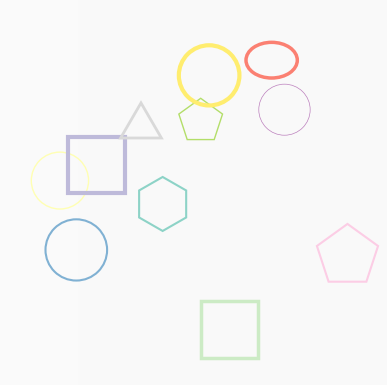[{"shape": "hexagon", "thickness": 1.5, "radius": 0.35, "center": [0.42, 0.47]}, {"shape": "circle", "thickness": 1, "radius": 0.37, "center": [0.155, 0.531]}, {"shape": "square", "thickness": 3, "radius": 0.37, "center": [0.249, 0.571]}, {"shape": "oval", "thickness": 2.5, "radius": 0.33, "center": [0.701, 0.844]}, {"shape": "circle", "thickness": 1.5, "radius": 0.4, "center": [0.197, 0.351]}, {"shape": "pentagon", "thickness": 1, "radius": 0.3, "center": [0.518, 0.685]}, {"shape": "pentagon", "thickness": 1.5, "radius": 0.41, "center": [0.897, 0.335]}, {"shape": "triangle", "thickness": 2, "radius": 0.3, "center": [0.364, 0.672]}, {"shape": "circle", "thickness": 0.5, "radius": 0.33, "center": [0.734, 0.715]}, {"shape": "square", "thickness": 2.5, "radius": 0.37, "center": [0.592, 0.144]}, {"shape": "circle", "thickness": 3, "radius": 0.39, "center": [0.54, 0.804]}]